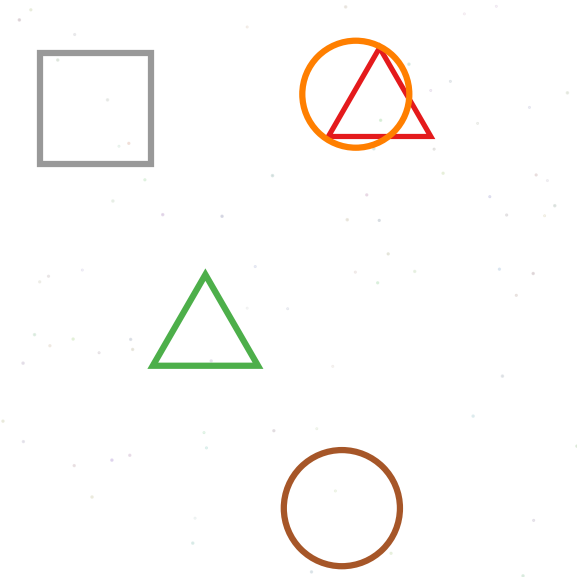[{"shape": "triangle", "thickness": 2.5, "radius": 0.51, "center": [0.657, 0.814]}, {"shape": "triangle", "thickness": 3, "radius": 0.53, "center": [0.356, 0.418]}, {"shape": "circle", "thickness": 3, "radius": 0.46, "center": [0.616, 0.836]}, {"shape": "circle", "thickness": 3, "radius": 0.5, "center": [0.592, 0.119]}, {"shape": "square", "thickness": 3, "radius": 0.48, "center": [0.165, 0.811]}]